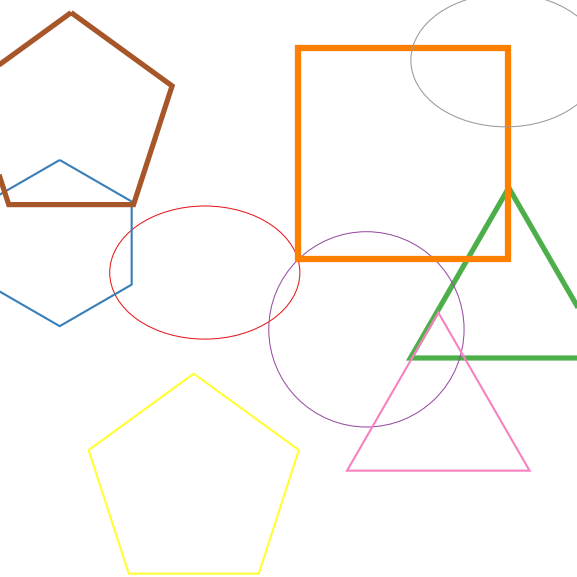[{"shape": "oval", "thickness": 0.5, "radius": 0.82, "center": [0.355, 0.527]}, {"shape": "hexagon", "thickness": 1, "radius": 0.72, "center": [0.103, 0.578]}, {"shape": "triangle", "thickness": 2.5, "radius": 0.98, "center": [0.881, 0.478]}, {"shape": "circle", "thickness": 0.5, "radius": 0.85, "center": [0.634, 0.429]}, {"shape": "square", "thickness": 3, "radius": 0.91, "center": [0.698, 0.733]}, {"shape": "pentagon", "thickness": 1, "radius": 0.96, "center": [0.335, 0.161]}, {"shape": "pentagon", "thickness": 2.5, "radius": 0.92, "center": [0.123, 0.794]}, {"shape": "triangle", "thickness": 1, "radius": 0.91, "center": [0.759, 0.275]}, {"shape": "oval", "thickness": 0.5, "radius": 0.82, "center": [0.876, 0.895]}]